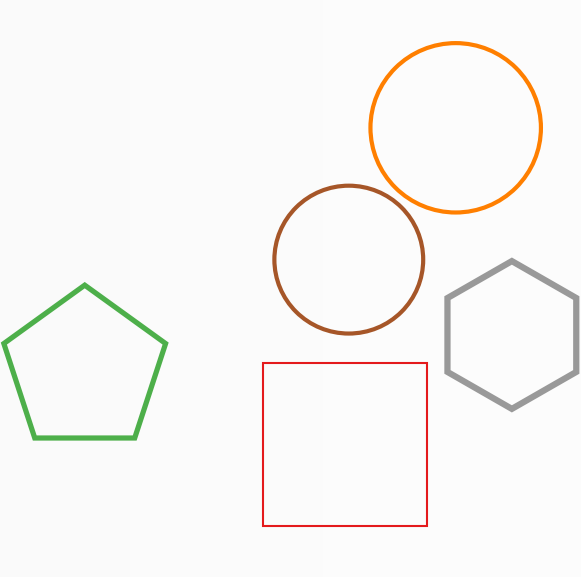[{"shape": "square", "thickness": 1, "radius": 0.71, "center": [0.594, 0.23]}, {"shape": "pentagon", "thickness": 2.5, "radius": 0.73, "center": [0.146, 0.359]}, {"shape": "circle", "thickness": 2, "radius": 0.73, "center": [0.784, 0.778]}, {"shape": "circle", "thickness": 2, "radius": 0.64, "center": [0.6, 0.55]}, {"shape": "hexagon", "thickness": 3, "radius": 0.64, "center": [0.881, 0.419]}]